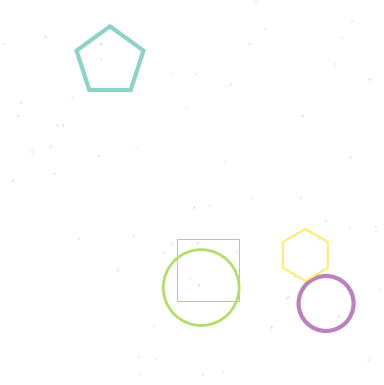[{"shape": "pentagon", "thickness": 3, "radius": 0.46, "center": [0.286, 0.84]}, {"shape": "square", "thickness": 0.5, "radius": 0.4, "center": [0.541, 0.298]}, {"shape": "circle", "thickness": 2, "radius": 0.49, "center": [0.523, 0.253]}, {"shape": "circle", "thickness": 3, "radius": 0.36, "center": [0.847, 0.212]}, {"shape": "hexagon", "thickness": 1.5, "radius": 0.34, "center": [0.793, 0.338]}]